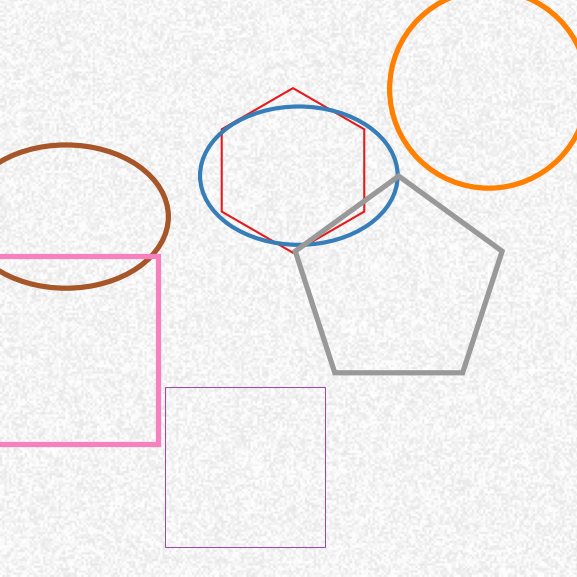[{"shape": "hexagon", "thickness": 1, "radius": 0.71, "center": [0.507, 0.704]}, {"shape": "oval", "thickness": 2, "radius": 0.86, "center": [0.517, 0.695]}, {"shape": "square", "thickness": 0.5, "radius": 0.7, "center": [0.424, 0.19]}, {"shape": "circle", "thickness": 2.5, "radius": 0.86, "center": [0.846, 0.845]}, {"shape": "oval", "thickness": 2.5, "radius": 0.89, "center": [0.114, 0.624]}, {"shape": "square", "thickness": 2.5, "radius": 0.81, "center": [0.111, 0.393]}, {"shape": "pentagon", "thickness": 2.5, "radius": 0.94, "center": [0.69, 0.506]}]